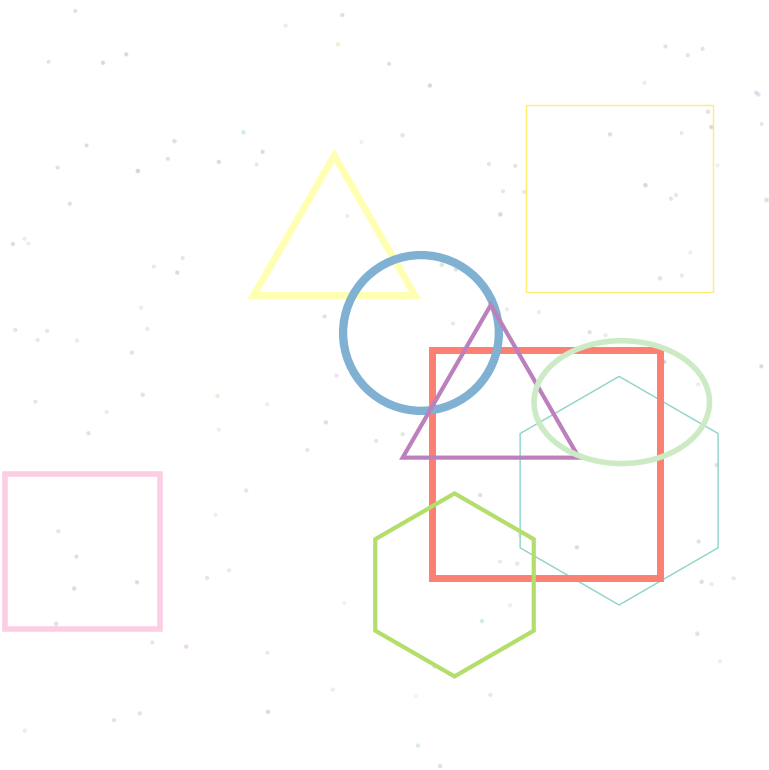[{"shape": "hexagon", "thickness": 0.5, "radius": 0.74, "center": [0.804, 0.363]}, {"shape": "triangle", "thickness": 2.5, "radius": 0.61, "center": [0.434, 0.677]}, {"shape": "square", "thickness": 2.5, "radius": 0.74, "center": [0.709, 0.397]}, {"shape": "circle", "thickness": 3, "radius": 0.51, "center": [0.547, 0.568]}, {"shape": "hexagon", "thickness": 1.5, "radius": 0.59, "center": [0.59, 0.24]}, {"shape": "square", "thickness": 2, "radius": 0.5, "center": [0.107, 0.283]}, {"shape": "triangle", "thickness": 1.5, "radius": 0.66, "center": [0.637, 0.472]}, {"shape": "oval", "thickness": 2, "radius": 0.57, "center": [0.807, 0.478]}, {"shape": "square", "thickness": 0.5, "radius": 0.61, "center": [0.804, 0.743]}]